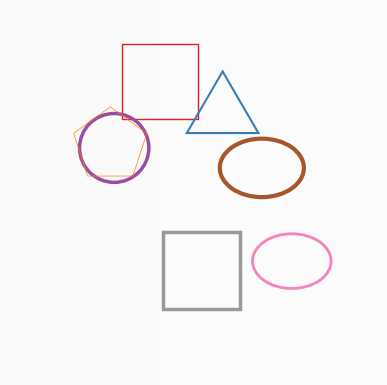[{"shape": "square", "thickness": 1, "radius": 0.49, "center": [0.413, 0.789]}, {"shape": "triangle", "thickness": 1.5, "radius": 0.53, "center": [0.575, 0.708]}, {"shape": "circle", "thickness": 2.5, "radius": 0.45, "center": [0.295, 0.616]}, {"shape": "pentagon", "thickness": 0.5, "radius": 0.5, "center": [0.284, 0.623]}, {"shape": "oval", "thickness": 3, "radius": 0.54, "center": [0.676, 0.564]}, {"shape": "oval", "thickness": 2, "radius": 0.51, "center": [0.753, 0.322]}, {"shape": "square", "thickness": 2.5, "radius": 0.5, "center": [0.52, 0.298]}]